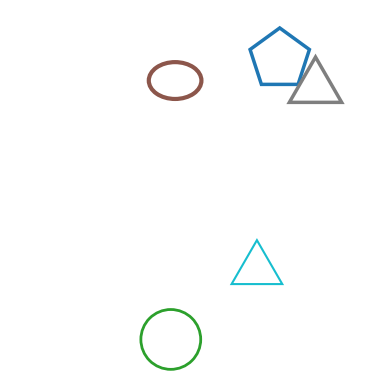[{"shape": "pentagon", "thickness": 2.5, "radius": 0.41, "center": [0.727, 0.846]}, {"shape": "circle", "thickness": 2, "radius": 0.39, "center": [0.444, 0.118]}, {"shape": "oval", "thickness": 3, "radius": 0.34, "center": [0.455, 0.791]}, {"shape": "triangle", "thickness": 2.5, "radius": 0.39, "center": [0.82, 0.773]}, {"shape": "triangle", "thickness": 1.5, "radius": 0.38, "center": [0.667, 0.3]}]